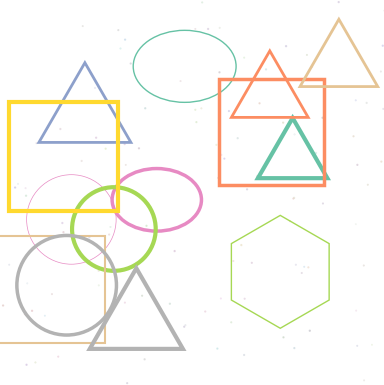[{"shape": "triangle", "thickness": 3, "radius": 0.52, "center": [0.76, 0.589]}, {"shape": "oval", "thickness": 1, "radius": 0.67, "center": [0.48, 0.828]}, {"shape": "square", "thickness": 2.5, "radius": 0.69, "center": [0.705, 0.658]}, {"shape": "triangle", "thickness": 2, "radius": 0.58, "center": [0.701, 0.753]}, {"shape": "triangle", "thickness": 2, "radius": 0.69, "center": [0.22, 0.699]}, {"shape": "oval", "thickness": 2.5, "radius": 0.58, "center": [0.407, 0.481]}, {"shape": "circle", "thickness": 0.5, "radius": 0.58, "center": [0.185, 0.43]}, {"shape": "circle", "thickness": 3, "radius": 0.54, "center": [0.296, 0.405]}, {"shape": "hexagon", "thickness": 1, "radius": 0.73, "center": [0.728, 0.294]}, {"shape": "square", "thickness": 3, "radius": 0.71, "center": [0.166, 0.593]}, {"shape": "triangle", "thickness": 2, "radius": 0.58, "center": [0.88, 0.833]}, {"shape": "square", "thickness": 1.5, "radius": 0.69, "center": [0.134, 0.248]}, {"shape": "triangle", "thickness": 3, "radius": 0.7, "center": [0.354, 0.164]}, {"shape": "circle", "thickness": 2.5, "radius": 0.65, "center": [0.173, 0.259]}]